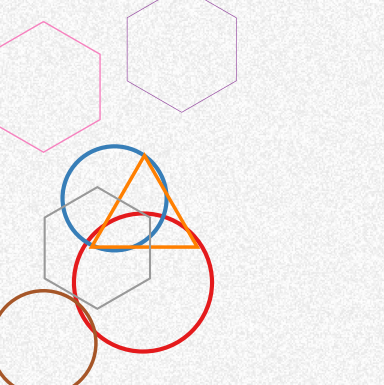[{"shape": "circle", "thickness": 3, "radius": 0.9, "center": [0.371, 0.266]}, {"shape": "circle", "thickness": 3, "radius": 0.68, "center": [0.298, 0.485]}, {"shape": "hexagon", "thickness": 0.5, "radius": 0.82, "center": [0.472, 0.872]}, {"shape": "triangle", "thickness": 2.5, "radius": 0.79, "center": [0.375, 0.438]}, {"shape": "circle", "thickness": 2.5, "radius": 0.68, "center": [0.113, 0.109]}, {"shape": "hexagon", "thickness": 1, "radius": 0.85, "center": [0.113, 0.774]}, {"shape": "hexagon", "thickness": 1.5, "radius": 0.79, "center": [0.253, 0.356]}]